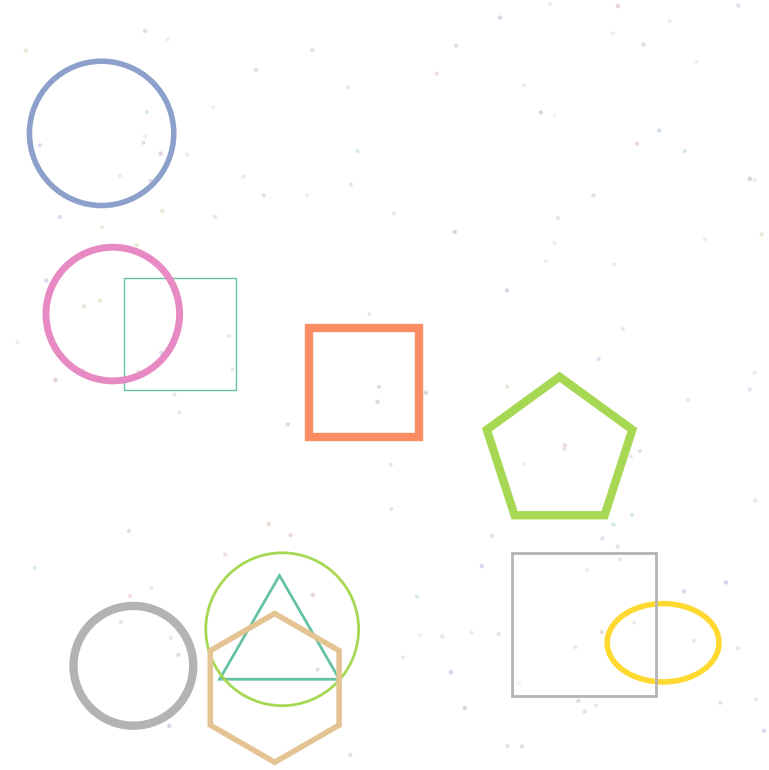[{"shape": "square", "thickness": 0.5, "radius": 0.36, "center": [0.233, 0.566]}, {"shape": "triangle", "thickness": 1, "radius": 0.45, "center": [0.363, 0.163]}, {"shape": "square", "thickness": 3, "radius": 0.35, "center": [0.473, 0.503]}, {"shape": "circle", "thickness": 2, "radius": 0.47, "center": [0.132, 0.827]}, {"shape": "circle", "thickness": 2.5, "radius": 0.43, "center": [0.146, 0.592]}, {"shape": "pentagon", "thickness": 3, "radius": 0.5, "center": [0.727, 0.411]}, {"shape": "circle", "thickness": 1, "radius": 0.5, "center": [0.366, 0.183]}, {"shape": "oval", "thickness": 2, "radius": 0.36, "center": [0.861, 0.165]}, {"shape": "hexagon", "thickness": 2, "radius": 0.48, "center": [0.357, 0.107]}, {"shape": "circle", "thickness": 3, "radius": 0.39, "center": [0.173, 0.135]}, {"shape": "square", "thickness": 1, "radius": 0.47, "center": [0.758, 0.189]}]